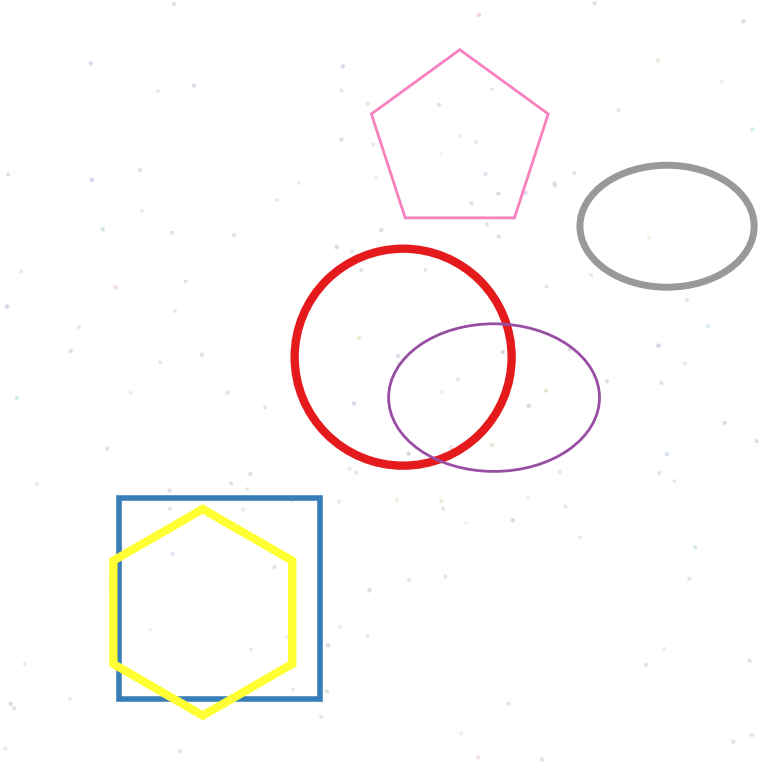[{"shape": "circle", "thickness": 3, "radius": 0.7, "center": [0.524, 0.536]}, {"shape": "square", "thickness": 2, "radius": 0.65, "center": [0.285, 0.222]}, {"shape": "oval", "thickness": 1, "radius": 0.68, "center": [0.642, 0.484]}, {"shape": "hexagon", "thickness": 3, "radius": 0.67, "center": [0.263, 0.205]}, {"shape": "pentagon", "thickness": 1, "radius": 0.6, "center": [0.597, 0.815]}, {"shape": "oval", "thickness": 2.5, "radius": 0.57, "center": [0.866, 0.706]}]